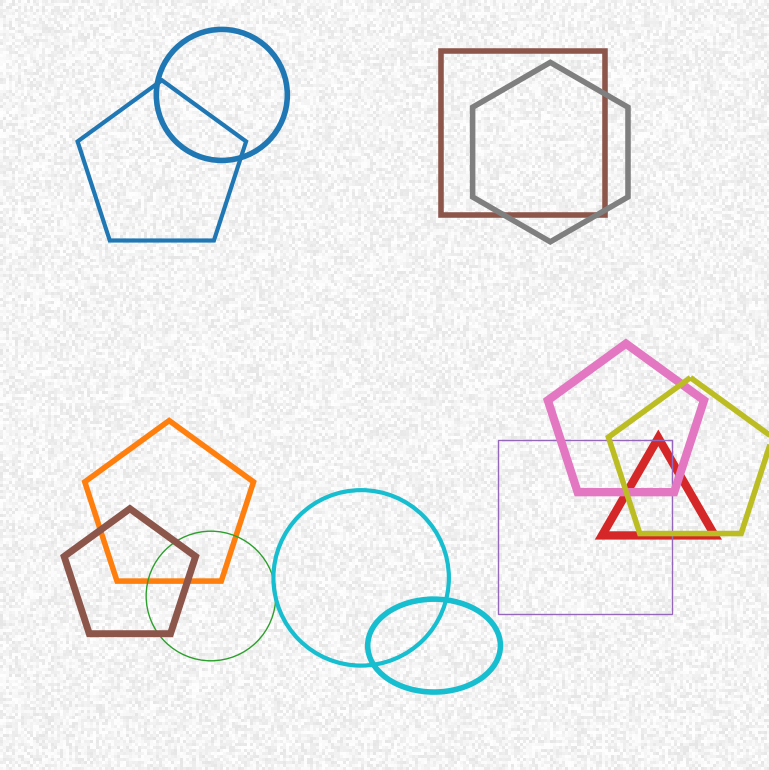[{"shape": "circle", "thickness": 2, "radius": 0.43, "center": [0.288, 0.877]}, {"shape": "pentagon", "thickness": 1.5, "radius": 0.58, "center": [0.21, 0.781]}, {"shape": "pentagon", "thickness": 2, "radius": 0.58, "center": [0.22, 0.339]}, {"shape": "circle", "thickness": 0.5, "radius": 0.42, "center": [0.274, 0.226]}, {"shape": "triangle", "thickness": 3, "radius": 0.42, "center": [0.855, 0.347]}, {"shape": "square", "thickness": 0.5, "radius": 0.57, "center": [0.76, 0.316]}, {"shape": "pentagon", "thickness": 2.5, "radius": 0.45, "center": [0.169, 0.25]}, {"shape": "square", "thickness": 2, "radius": 0.53, "center": [0.68, 0.827]}, {"shape": "pentagon", "thickness": 3, "radius": 0.53, "center": [0.813, 0.447]}, {"shape": "hexagon", "thickness": 2, "radius": 0.58, "center": [0.715, 0.802]}, {"shape": "pentagon", "thickness": 2, "radius": 0.56, "center": [0.897, 0.398]}, {"shape": "oval", "thickness": 2, "radius": 0.43, "center": [0.564, 0.162]}, {"shape": "circle", "thickness": 1.5, "radius": 0.57, "center": [0.469, 0.25]}]